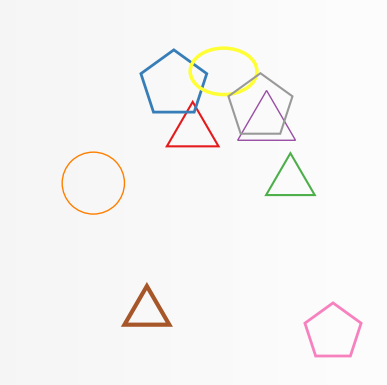[{"shape": "triangle", "thickness": 1.5, "radius": 0.39, "center": [0.497, 0.658]}, {"shape": "pentagon", "thickness": 2, "radius": 0.45, "center": [0.449, 0.781]}, {"shape": "triangle", "thickness": 1.5, "radius": 0.36, "center": [0.749, 0.53]}, {"shape": "triangle", "thickness": 1, "radius": 0.43, "center": [0.688, 0.679]}, {"shape": "circle", "thickness": 1, "radius": 0.4, "center": [0.241, 0.524]}, {"shape": "oval", "thickness": 2.5, "radius": 0.43, "center": [0.577, 0.815]}, {"shape": "triangle", "thickness": 3, "radius": 0.33, "center": [0.379, 0.19]}, {"shape": "pentagon", "thickness": 2, "radius": 0.38, "center": [0.859, 0.137]}, {"shape": "pentagon", "thickness": 1.5, "radius": 0.43, "center": [0.672, 0.723]}]